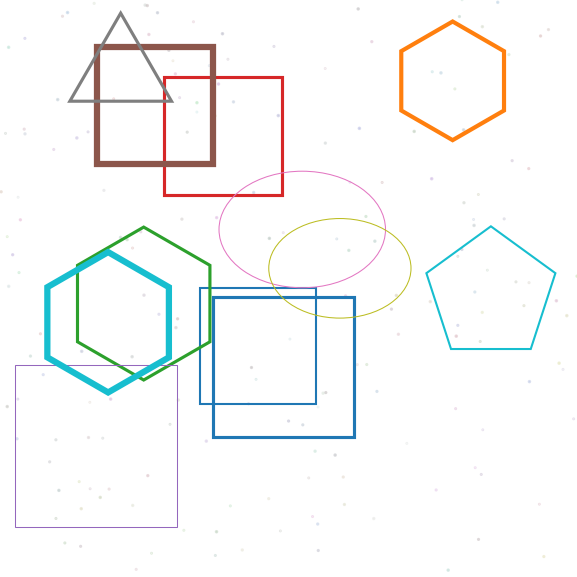[{"shape": "square", "thickness": 1, "radius": 0.5, "center": [0.447, 0.4]}, {"shape": "square", "thickness": 1.5, "radius": 0.61, "center": [0.491, 0.364]}, {"shape": "hexagon", "thickness": 2, "radius": 0.51, "center": [0.784, 0.859]}, {"shape": "hexagon", "thickness": 1.5, "radius": 0.66, "center": [0.249, 0.473]}, {"shape": "square", "thickness": 1.5, "radius": 0.51, "center": [0.387, 0.764]}, {"shape": "square", "thickness": 0.5, "radius": 0.7, "center": [0.167, 0.227]}, {"shape": "square", "thickness": 3, "radius": 0.51, "center": [0.269, 0.816]}, {"shape": "oval", "thickness": 0.5, "radius": 0.72, "center": [0.523, 0.602]}, {"shape": "triangle", "thickness": 1.5, "radius": 0.51, "center": [0.209, 0.875]}, {"shape": "oval", "thickness": 0.5, "radius": 0.62, "center": [0.589, 0.535]}, {"shape": "pentagon", "thickness": 1, "radius": 0.59, "center": [0.85, 0.49]}, {"shape": "hexagon", "thickness": 3, "radius": 0.61, "center": [0.187, 0.441]}]